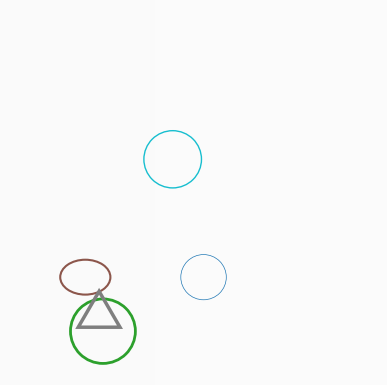[{"shape": "circle", "thickness": 0.5, "radius": 0.29, "center": [0.525, 0.28]}, {"shape": "circle", "thickness": 2, "radius": 0.42, "center": [0.266, 0.14]}, {"shape": "oval", "thickness": 1.5, "radius": 0.32, "center": [0.22, 0.28]}, {"shape": "triangle", "thickness": 2.5, "radius": 0.31, "center": [0.256, 0.181]}, {"shape": "circle", "thickness": 1, "radius": 0.37, "center": [0.446, 0.586]}]